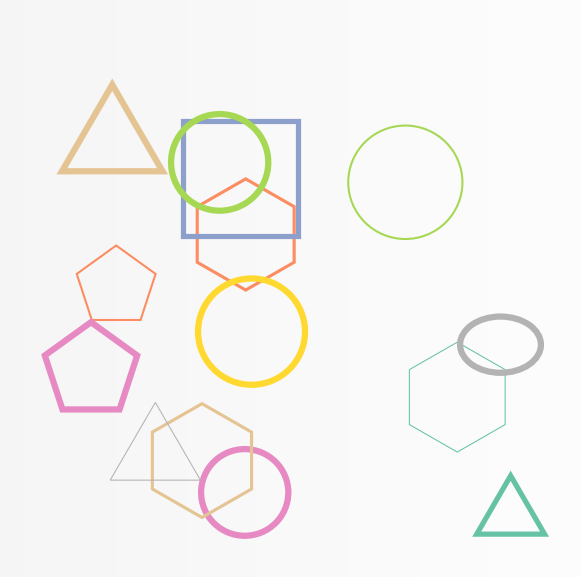[{"shape": "triangle", "thickness": 2.5, "radius": 0.34, "center": [0.879, 0.108]}, {"shape": "hexagon", "thickness": 0.5, "radius": 0.48, "center": [0.787, 0.311]}, {"shape": "pentagon", "thickness": 1, "radius": 0.36, "center": [0.2, 0.503]}, {"shape": "hexagon", "thickness": 1.5, "radius": 0.48, "center": [0.423, 0.593]}, {"shape": "square", "thickness": 2.5, "radius": 0.5, "center": [0.414, 0.689]}, {"shape": "pentagon", "thickness": 3, "radius": 0.42, "center": [0.157, 0.358]}, {"shape": "circle", "thickness": 3, "radius": 0.38, "center": [0.421, 0.146]}, {"shape": "circle", "thickness": 3, "radius": 0.42, "center": [0.378, 0.718]}, {"shape": "circle", "thickness": 1, "radius": 0.49, "center": [0.697, 0.684]}, {"shape": "circle", "thickness": 3, "radius": 0.46, "center": [0.433, 0.425]}, {"shape": "hexagon", "thickness": 1.5, "radius": 0.49, "center": [0.347, 0.202]}, {"shape": "triangle", "thickness": 3, "radius": 0.5, "center": [0.193, 0.753]}, {"shape": "oval", "thickness": 3, "radius": 0.35, "center": [0.861, 0.402]}, {"shape": "triangle", "thickness": 0.5, "radius": 0.45, "center": [0.267, 0.213]}]